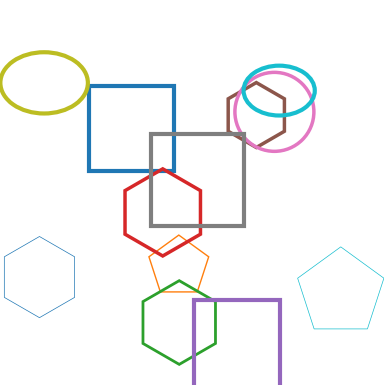[{"shape": "hexagon", "thickness": 0.5, "radius": 0.53, "center": [0.103, 0.28]}, {"shape": "square", "thickness": 3, "radius": 0.56, "center": [0.341, 0.667]}, {"shape": "pentagon", "thickness": 1, "radius": 0.41, "center": [0.464, 0.308]}, {"shape": "hexagon", "thickness": 2, "radius": 0.54, "center": [0.466, 0.162]}, {"shape": "hexagon", "thickness": 2.5, "radius": 0.57, "center": [0.423, 0.448]}, {"shape": "square", "thickness": 3, "radius": 0.56, "center": [0.616, 0.109]}, {"shape": "hexagon", "thickness": 2.5, "radius": 0.42, "center": [0.666, 0.701]}, {"shape": "circle", "thickness": 2.5, "radius": 0.51, "center": [0.713, 0.709]}, {"shape": "square", "thickness": 3, "radius": 0.6, "center": [0.513, 0.531]}, {"shape": "oval", "thickness": 3, "radius": 0.57, "center": [0.115, 0.785]}, {"shape": "oval", "thickness": 3, "radius": 0.46, "center": [0.725, 0.765]}, {"shape": "pentagon", "thickness": 0.5, "radius": 0.59, "center": [0.885, 0.241]}]